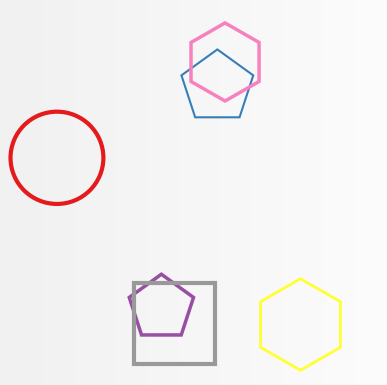[{"shape": "circle", "thickness": 3, "radius": 0.6, "center": [0.147, 0.59]}, {"shape": "pentagon", "thickness": 1.5, "radius": 0.49, "center": [0.561, 0.774]}, {"shape": "pentagon", "thickness": 2.5, "radius": 0.44, "center": [0.416, 0.201]}, {"shape": "hexagon", "thickness": 2, "radius": 0.59, "center": [0.775, 0.157]}, {"shape": "hexagon", "thickness": 2.5, "radius": 0.51, "center": [0.581, 0.839]}, {"shape": "square", "thickness": 3, "radius": 0.52, "center": [0.451, 0.16]}]